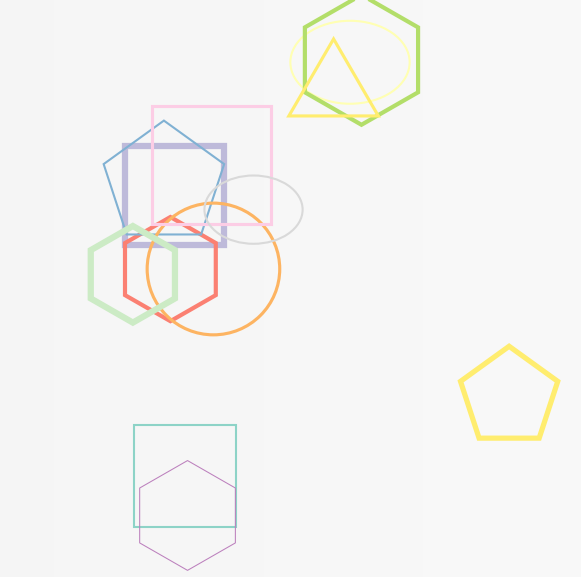[{"shape": "square", "thickness": 1, "radius": 0.44, "center": [0.318, 0.175]}, {"shape": "oval", "thickness": 1, "radius": 0.51, "center": [0.602, 0.891]}, {"shape": "square", "thickness": 3, "radius": 0.42, "center": [0.301, 0.661]}, {"shape": "hexagon", "thickness": 2, "radius": 0.45, "center": [0.293, 0.533]}, {"shape": "pentagon", "thickness": 1, "radius": 0.54, "center": [0.282, 0.681]}, {"shape": "circle", "thickness": 1.5, "radius": 0.57, "center": [0.367, 0.533]}, {"shape": "hexagon", "thickness": 2, "radius": 0.56, "center": [0.622, 0.896]}, {"shape": "square", "thickness": 1.5, "radius": 0.51, "center": [0.364, 0.713]}, {"shape": "oval", "thickness": 1, "radius": 0.42, "center": [0.436, 0.636]}, {"shape": "hexagon", "thickness": 0.5, "radius": 0.48, "center": [0.323, 0.107]}, {"shape": "hexagon", "thickness": 3, "radius": 0.42, "center": [0.229, 0.524]}, {"shape": "triangle", "thickness": 1.5, "radius": 0.44, "center": [0.574, 0.843]}, {"shape": "pentagon", "thickness": 2.5, "radius": 0.44, "center": [0.876, 0.312]}]